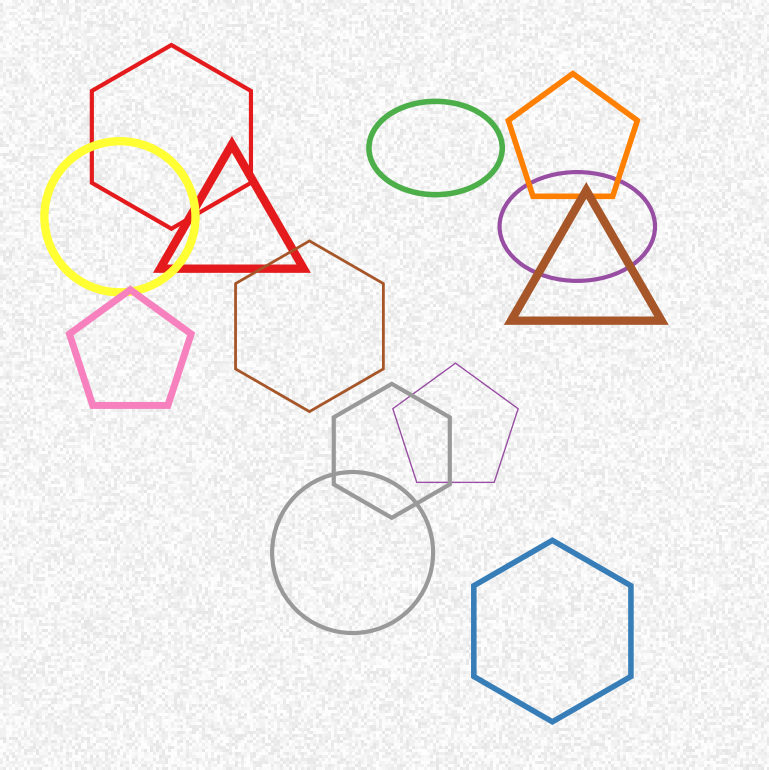[{"shape": "hexagon", "thickness": 1.5, "radius": 0.6, "center": [0.223, 0.822]}, {"shape": "triangle", "thickness": 3, "radius": 0.54, "center": [0.301, 0.705]}, {"shape": "hexagon", "thickness": 2, "radius": 0.59, "center": [0.717, 0.18]}, {"shape": "oval", "thickness": 2, "radius": 0.43, "center": [0.566, 0.808]}, {"shape": "oval", "thickness": 1.5, "radius": 0.5, "center": [0.75, 0.706]}, {"shape": "pentagon", "thickness": 0.5, "radius": 0.43, "center": [0.592, 0.443]}, {"shape": "pentagon", "thickness": 2, "radius": 0.44, "center": [0.744, 0.816]}, {"shape": "circle", "thickness": 3, "radius": 0.49, "center": [0.156, 0.718]}, {"shape": "hexagon", "thickness": 1, "radius": 0.55, "center": [0.402, 0.576]}, {"shape": "triangle", "thickness": 3, "radius": 0.56, "center": [0.761, 0.64]}, {"shape": "pentagon", "thickness": 2.5, "radius": 0.42, "center": [0.169, 0.541]}, {"shape": "hexagon", "thickness": 1.5, "radius": 0.44, "center": [0.509, 0.414]}, {"shape": "circle", "thickness": 1.5, "radius": 0.52, "center": [0.458, 0.282]}]